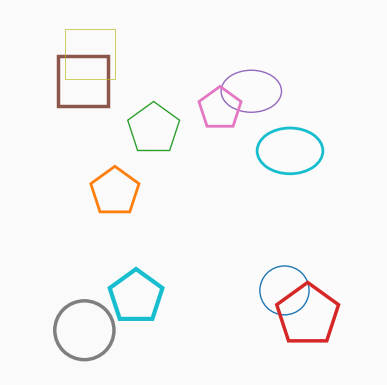[{"shape": "circle", "thickness": 1, "radius": 0.32, "center": [0.734, 0.246]}, {"shape": "pentagon", "thickness": 2, "radius": 0.33, "center": [0.297, 0.503]}, {"shape": "pentagon", "thickness": 1, "radius": 0.35, "center": [0.397, 0.666]}, {"shape": "pentagon", "thickness": 2.5, "radius": 0.42, "center": [0.794, 0.183]}, {"shape": "oval", "thickness": 1, "radius": 0.39, "center": [0.648, 0.763]}, {"shape": "square", "thickness": 2.5, "radius": 0.32, "center": [0.215, 0.79]}, {"shape": "pentagon", "thickness": 2, "radius": 0.29, "center": [0.568, 0.718]}, {"shape": "circle", "thickness": 2.5, "radius": 0.38, "center": [0.218, 0.142]}, {"shape": "square", "thickness": 0.5, "radius": 0.33, "center": [0.233, 0.859]}, {"shape": "pentagon", "thickness": 3, "radius": 0.36, "center": [0.351, 0.23]}, {"shape": "oval", "thickness": 2, "radius": 0.42, "center": [0.748, 0.608]}]